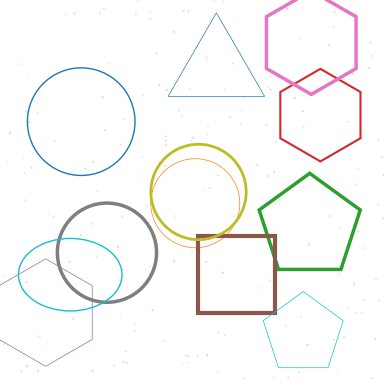[{"shape": "triangle", "thickness": 0.5, "radius": 0.72, "center": [0.562, 0.822]}, {"shape": "circle", "thickness": 1, "radius": 0.7, "center": [0.211, 0.684]}, {"shape": "circle", "thickness": 0.5, "radius": 0.58, "center": [0.507, 0.472]}, {"shape": "pentagon", "thickness": 2.5, "radius": 0.69, "center": [0.804, 0.412]}, {"shape": "hexagon", "thickness": 1.5, "radius": 0.6, "center": [0.832, 0.701]}, {"shape": "hexagon", "thickness": 0.5, "radius": 0.7, "center": [0.119, 0.188]}, {"shape": "square", "thickness": 3, "radius": 0.5, "center": [0.613, 0.286]}, {"shape": "hexagon", "thickness": 2.5, "radius": 0.67, "center": [0.808, 0.889]}, {"shape": "circle", "thickness": 2.5, "radius": 0.64, "center": [0.278, 0.344]}, {"shape": "circle", "thickness": 2, "radius": 0.62, "center": [0.516, 0.501]}, {"shape": "pentagon", "thickness": 0.5, "radius": 0.55, "center": [0.788, 0.133]}, {"shape": "oval", "thickness": 1, "radius": 0.67, "center": [0.183, 0.287]}]